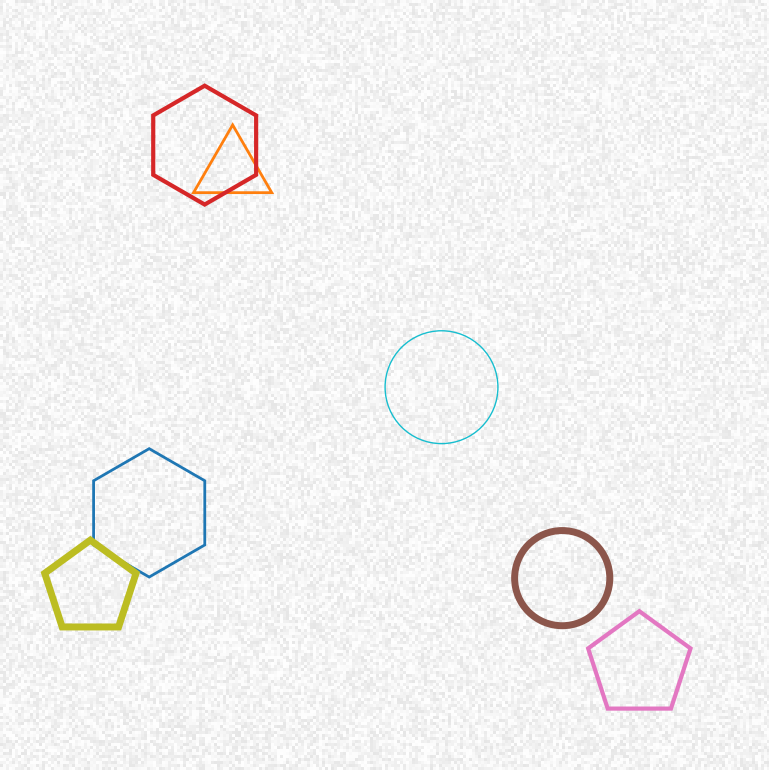[{"shape": "hexagon", "thickness": 1, "radius": 0.42, "center": [0.194, 0.334]}, {"shape": "triangle", "thickness": 1, "radius": 0.29, "center": [0.302, 0.779]}, {"shape": "hexagon", "thickness": 1.5, "radius": 0.39, "center": [0.266, 0.812]}, {"shape": "circle", "thickness": 2.5, "radius": 0.31, "center": [0.73, 0.249]}, {"shape": "pentagon", "thickness": 1.5, "radius": 0.35, "center": [0.83, 0.136]}, {"shape": "pentagon", "thickness": 2.5, "radius": 0.31, "center": [0.117, 0.236]}, {"shape": "circle", "thickness": 0.5, "radius": 0.37, "center": [0.573, 0.497]}]